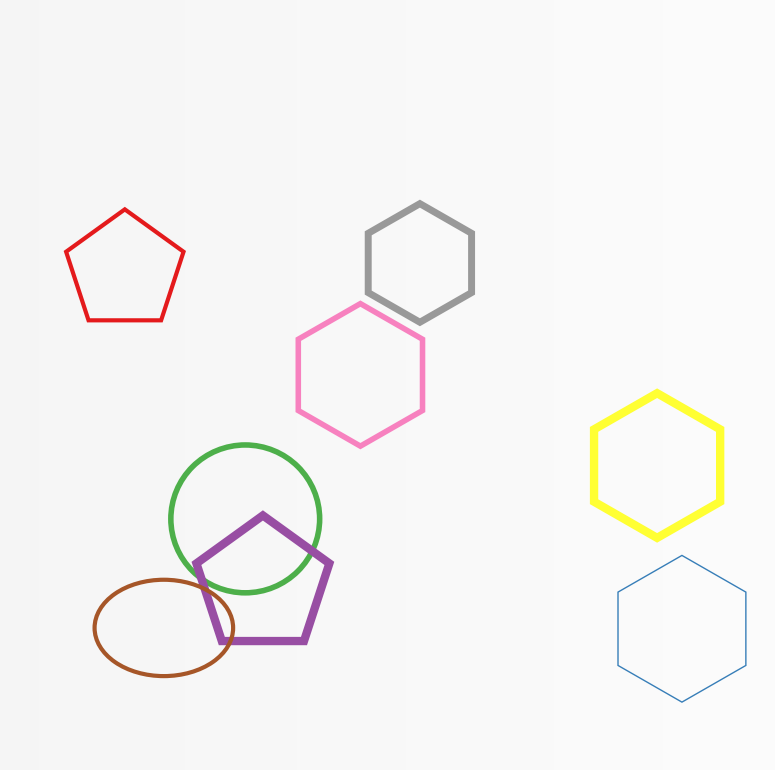[{"shape": "pentagon", "thickness": 1.5, "radius": 0.4, "center": [0.161, 0.648]}, {"shape": "hexagon", "thickness": 0.5, "radius": 0.48, "center": [0.88, 0.183]}, {"shape": "circle", "thickness": 2, "radius": 0.48, "center": [0.316, 0.326]}, {"shape": "pentagon", "thickness": 3, "radius": 0.45, "center": [0.339, 0.24]}, {"shape": "hexagon", "thickness": 3, "radius": 0.47, "center": [0.848, 0.395]}, {"shape": "oval", "thickness": 1.5, "radius": 0.45, "center": [0.211, 0.185]}, {"shape": "hexagon", "thickness": 2, "radius": 0.46, "center": [0.465, 0.513]}, {"shape": "hexagon", "thickness": 2.5, "radius": 0.39, "center": [0.542, 0.658]}]